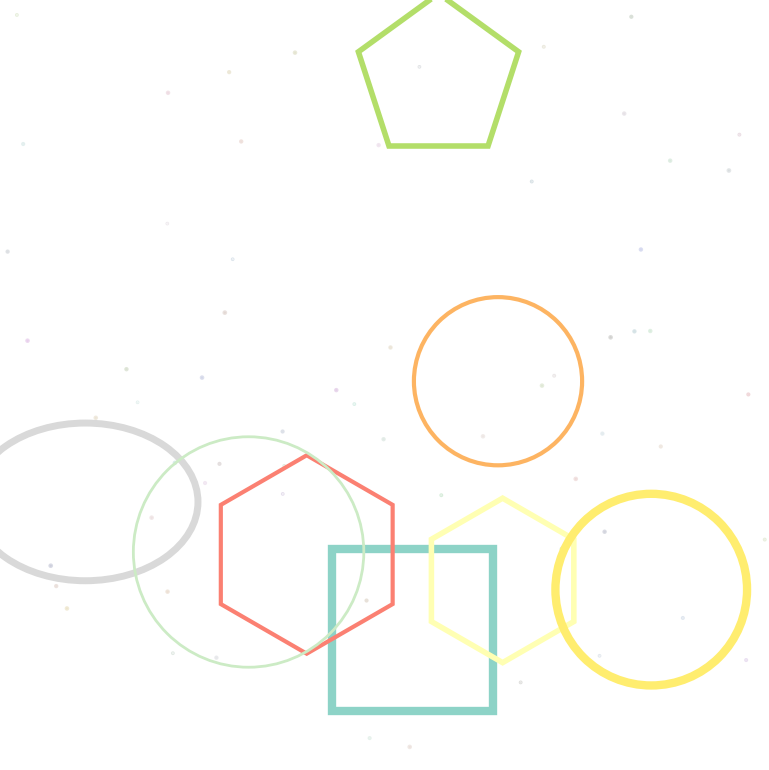[{"shape": "square", "thickness": 3, "radius": 0.52, "center": [0.536, 0.182]}, {"shape": "hexagon", "thickness": 2, "radius": 0.53, "center": [0.653, 0.246]}, {"shape": "hexagon", "thickness": 1.5, "radius": 0.64, "center": [0.398, 0.28]}, {"shape": "circle", "thickness": 1.5, "radius": 0.55, "center": [0.647, 0.505]}, {"shape": "pentagon", "thickness": 2, "radius": 0.55, "center": [0.57, 0.899]}, {"shape": "oval", "thickness": 2.5, "radius": 0.73, "center": [0.111, 0.348]}, {"shape": "circle", "thickness": 1, "radius": 0.75, "center": [0.323, 0.283]}, {"shape": "circle", "thickness": 3, "radius": 0.62, "center": [0.846, 0.234]}]